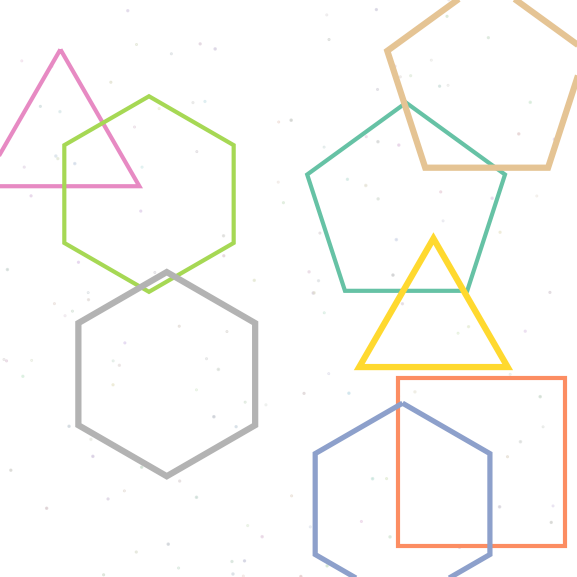[{"shape": "pentagon", "thickness": 2, "radius": 0.9, "center": [0.703, 0.641]}, {"shape": "square", "thickness": 2, "radius": 0.73, "center": [0.833, 0.199]}, {"shape": "hexagon", "thickness": 2.5, "radius": 0.87, "center": [0.697, 0.126]}, {"shape": "triangle", "thickness": 2, "radius": 0.79, "center": [0.105, 0.756]}, {"shape": "hexagon", "thickness": 2, "radius": 0.85, "center": [0.258, 0.663]}, {"shape": "triangle", "thickness": 3, "radius": 0.74, "center": [0.751, 0.438]}, {"shape": "pentagon", "thickness": 3, "radius": 0.9, "center": [0.843, 0.855]}, {"shape": "hexagon", "thickness": 3, "radius": 0.88, "center": [0.289, 0.351]}]